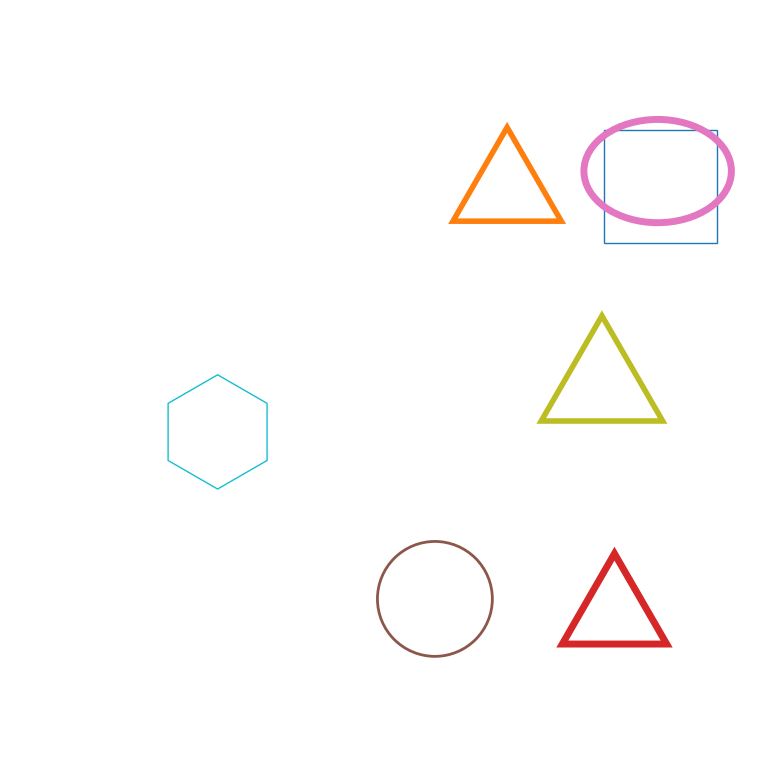[{"shape": "square", "thickness": 0.5, "radius": 0.37, "center": [0.858, 0.758]}, {"shape": "triangle", "thickness": 2, "radius": 0.41, "center": [0.659, 0.753]}, {"shape": "triangle", "thickness": 2.5, "radius": 0.39, "center": [0.798, 0.203]}, {"shape": "circle", "thickness": 1, "radius": 0.37, "center": [0.565, 0.222]}, {"shape": "oval", "thickness": 2.5, "radius": 0.48, "center": [0.854, 0.778]}, {"shape": "triangle", "thickness": 2, "radius": 0.46, "center": [0.782, 0.499]}, {"shape": "hexagon", "thickness": 0.5, "radius": 0.37, "center": [0.283, 0.439]}]